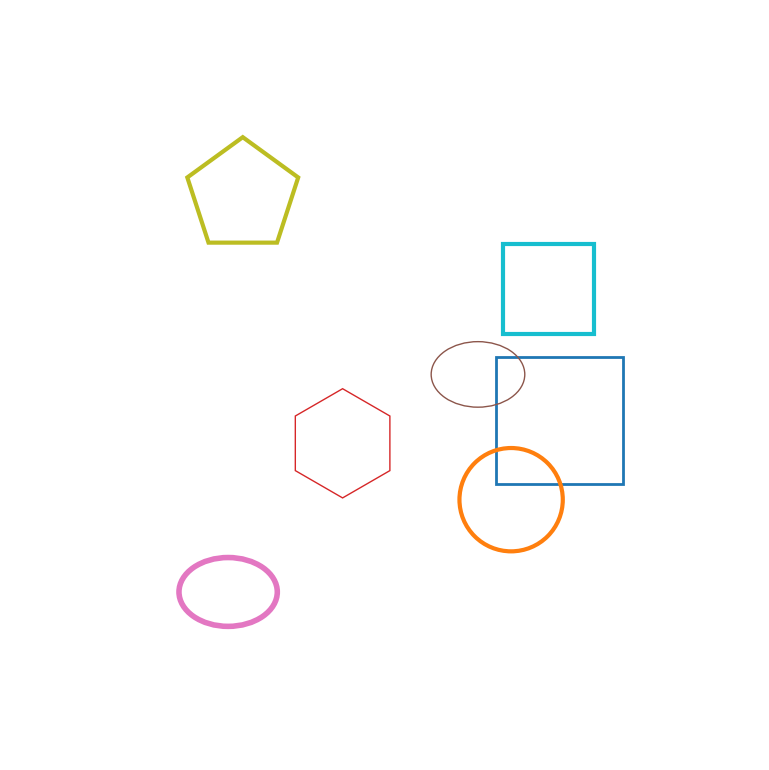[{"shape": "square", "thickness": 1, "radius": 0.41, "center": [0.727, 0.454]}, {"shape": "circle", "thickness": 1.5, "radius": 0.34, "center": [0.664, 0.351]}, {"shape": "hexagon", "thickness": 0.5, "radius": 0.35, "center": [0.445, 0.424]}, {"shape": "oval", "thickness": 0.5, "radius": 0.3, "center": [0.621, 0.514]}, {"shape": "oval", "thickness": 2, "radius": 0.32, "center": [0.296, 0.231]}, {"shape": "pentagon", "thickness": 1.5, "radius": 0.38, "center": [0.315, 0.746]}, {"shape": "square", "thickness": 1.5, "radius": 0.29, "center": [0.713, 0.625]}]